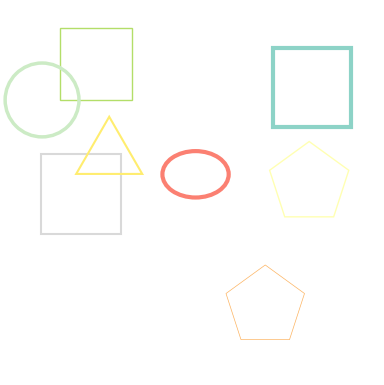[{"shape": "square", "thickness": 3, "radius": 0.51, "center": [0.81, 0.772]}, {"shape": "pentagon", "thickness": 1, "radius": 0.54, "center": [0.803, 0.524]}, {"shape": "oval", "thickness": 3, "radius": 0.43, "center": [0.508, 0.547]}, {"shape": "pentagon", "thickness": 0.5, "radius": 0.54, "center": [0.689, 0.205]}, {"shape": "square", "thickness": 1, "radius": 0.47, "center": [0.248, 0.833]}, {"shape": "square", "thickness": 1.5, "radius": 0.52, "center": [0.211, 0.496]}, {"shape": "circle", "thickness": 2.5, "radius": 0.48, "center": [0.109, 0.74]}, {"shape": "triangle", "thickness": 1.5, "radius": 0.49, "center": [0.284, 0.598]}]